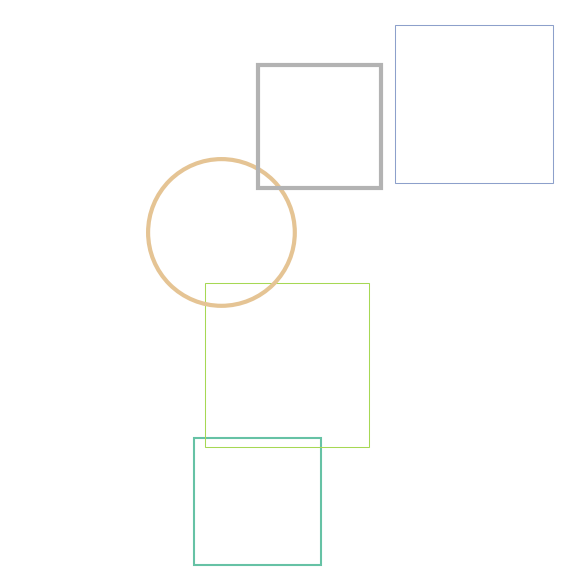[{"shape": "square", "thickness": 1, "radius": 0.55, "center": [0.446, 0.13]}, {"shape": "square", "thickness": 0.5, "radius": 0.68, "center": [0.821, 0.819]}, {"shape": "square", "thickness": 0.5, "radius": 0.71, "center": [0.497, 0.367]}, {"shape": "circle", "thickness": 2, "radius": 0.64, "center": [0.383, 0.597]}, {"shape": "square", "thickness": 2, "radius": 0.53, "center": [0.553, 0.779]}]